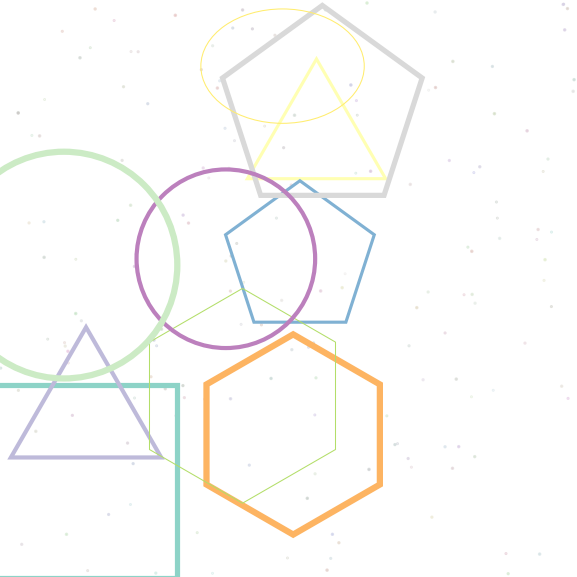[{"shape": "square", "thickness": 2.5, "radius": 0.83, "center": [0.14, 0.165]}, {"shape": "triangle", "thickness": 1.5, "radius": 0.69, "center": [0.548, 0.759]}, {"shape": "triangle", "thickness": 2, "radius": 0.75, "center": [0.149, 0.282]}, {"shape": "pentagon", "thickness": 1.5, "radius": 0.68, "center": [0.519, 0.551]}, {"shape": "hexagon", "thickness": 3, "radius": 0.87, "center": [0.508, 0.247]}, {"shape": "hexagon", "thickness": 0.5, "radius": 0.93, "center": [0.42, 0.314]}, {"shape": "pentagon", "thickness": 2.5, "radius": 0.91, "center": [0.558, 0.808]}, {"shape": "circle", "thickness": 2, "radius": 0.77, "center": [0.391, 0.551]}, {"shape": "circle", "thickness": 3, "radius": 0.98, "center": [0.111, 0.54]}, {"shape": "oval", "thickness": 0.5, "radius": 0.71, "center": [0.489, 0.885]}]